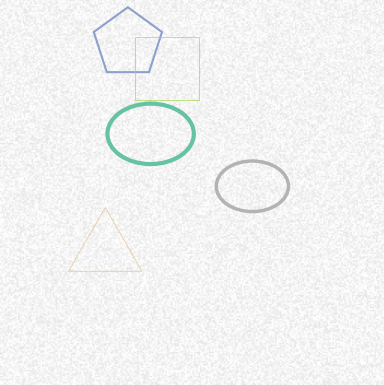[{"shape": "oval", "thickness": 3, "radius": 0.56, "center": [0.391, 0.652]}, {"shape": "pentagon", "thickness": 1.5, "radius": 0.47, "center": [0.332, 0.888]}, {"shape": "square", "thickness": 0.5, "radius": 0.41, "center": [0.434, 0.823]}, {"shape": "triangle", "thickness": 0.5, "radius": 0.55, "center": [0.273, 0.351]}, {"shape": "oval", "thickness": 2.5, "radius": 0.47, "center": [0.656, 0.516]}]